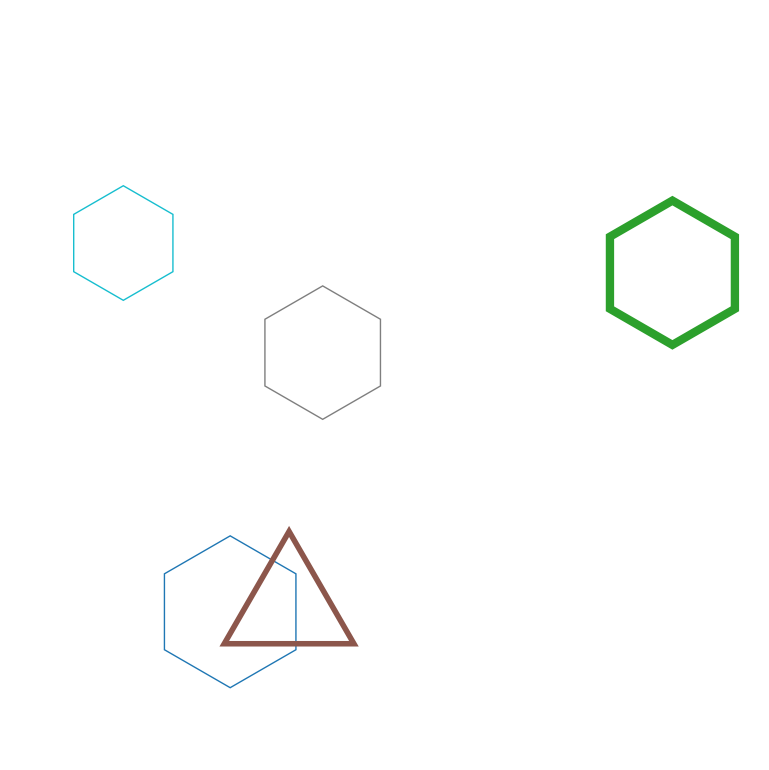[{"shape": "hexagon", "thickness": 0.5, "radius": 0.49, "center": [0.299, 0.205]}, {"shape": "hexagon", "thickness": 3, "radius": 0.47, "center": [0.873, 0.646]}, {"shape": "triangle", "thickness": 2, "radius": 0.49, "center": [0.375, 0.213]}, {"shape": "hexagon", "thickness": 0.5, "radius": 0.43, "center": [0.419, 0.542]}, {"shape": "hexagon", "thickness": 0.5, "radius": 0.37, "center": [0.16, 0.684]}]